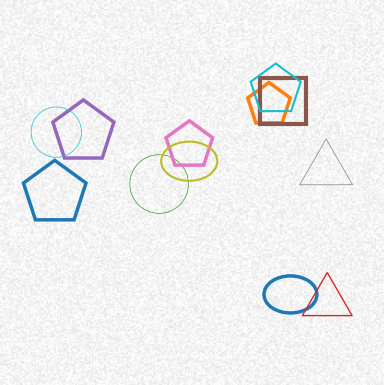[{"shape": "oval", "thickness": 2.5, "radius": 0.34, "center": [0.754, 0.235]}, {"shape": "pentagon", "thickness": 2.5, "radius": 0.43, "center": [0.142, 0.498]}, {"shape": "pentagon", "thickness": 2.5, "radius": 0.29, "center": [0.699, 0.728]}, {"shape": "circle", "thickness": 0.5, "radius": 0.38, "center": [0.413, 0.522]}, {"shape": "triangle", "thickness": 1, "radius": 0.37, "center": [0.85, 0.218]}, {"shape": "pentagon", "thickness": 2.5, "radius": 0.42, "center": [0.217, 0.657]}, {"shape": "square", "thickness": 3, "radius": 0.3, "center": [0.735, 0.737]}, {"shape": "pentagon", "thickness": 2.5, "radius": 0.32, "center": [0.492, 0.623]}, {"shape": "triangle", "thickness": 0.5, "radius": 0.4, "center": [0.847, 0.56]}, {"shape": "oval", "thickness": 1.5, "radius": 0.36, "center": [0.492, 0.581]}, {"shape": "pentagon", "thickness": 1.5, "radius": 0.34, "center": [0.716, 0.767]}, {"shape": "circle", "thickness": 0.5, "radius": 0.33, "center": [0.146, 0.657]}]